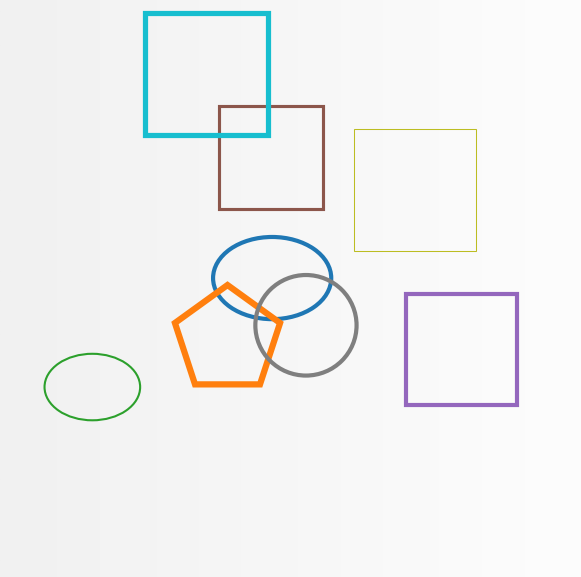[{"shape": "oval", "thickness": 2, "radius": 0.51, "center": [0.468, 0.518]}, {"shape": "pentagon", "thickness": 3, "radius": 0.48, "center": [0.391, 0.41]}, {"shape": "oval", "thickness": 1, "radius": 0.41, "center": [0.159, 0.329]}, {"shape": "square", "thickness": 2, "radius": 0.48, "center": [0.794, 0.394]}, {"shape": "square", "thickness": 1.5, "radius": 0.45, "center": [0.467, 0.726]}, {"shape": "circle", "thickness": 2, "radius": 0.44, "center": [0.526, 0.436]}, {"shape": "square", "thickness": 0.5, "radius": 0.53, "center": [0.714, 0.67]}, {"shape": "square", "thickness": 2.5, "radius": 0.53, "center": [0.355, 0.872]}]